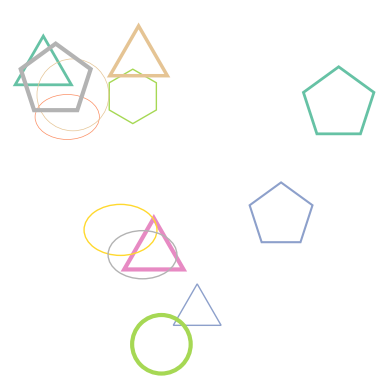[{"shape": "triangle", "thickness": 2, "radius": 0.42, "center": [0.112, 0.822]}, {"shape": "pentagon", "thickness": 2, "radius": 0.48, "center": [0.88, 0.73]}, {"shape": "oval", "thickness": 0.5, "radius": 0.42, "center": [0.175, 0.696]}, {"shape": "triangle", "thickness": 1, "radius": 0.36, "center": [0.512, 0.191]}, {"shape": "pentagon", "thickness": 1.5, "radius": 0.43, "center": [0.73, 0.44]}, {"shape": "triangle", "thickness": 3, "radius": 0.44, "center": [0.4, 0.345]}, {"shape": "hexagon", "thickness": 1, "radius": 0.35, "center": [0.345, 0.75]}, {"shape": "circle", "thickness": 3, "radius": 0.38, "center": [0.419, 0.106]}, {"shape": "oval", "thickness": 1, "radius": 0.47, "center": [0.313, 0.403]}, {"shape": "circle", "thickness": 0.5, "radius": 0.47, "center": [0.189, 0.754]}, {"shape": "triangle", "thickness": 2.5, "radius": 0.43, "center": [0.36, 0.846]}, {"shape": "pentagon", "thickness": 3, "radius": 0.48, "center": [0.145, 0.791]}, {"shape": "oval", "thickness": 1, "radius": 0.45, "center": [0.37, 0.338]}]